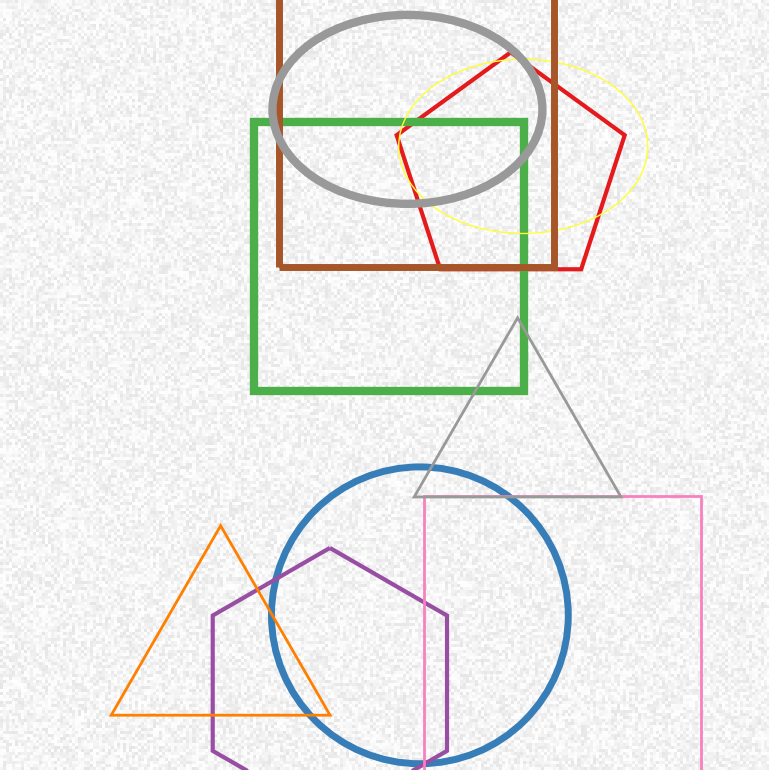[{"shape": "pentagon", "thickness": 1.5, "radius": 0.78, "center": [0.663, 0.776]}, {"shape": "circle", "thickness": 2.5, "radius": 0.96, "center": [0.545, 0.201]}, {"shape": "square", "thickness": 3, "radius": 0.88, "center": [0.506, 0.667]}, {"shape": "hexagon", "thickness": 1.5, "radius": 0.88, "center": [0.428, 0.113]}, {"shape": "triangle", "thickness": 1, "radius": 0.82, "center": [0.287, 0.153]}, {"shape": "oval", "thickness": 0.5, "radius": 0.81, "center": [0.68, 0.81]}, {"shape": "square", "thickness": 2.5, "radius": 0.89, "center": [0.541, 0.832]}, {"shape": "square", "thickness": 1, "radius": 0.9, "center": [0.731, 0.176]}, {"shape": "triangle", "thickness": 1, "radius": 0.78, "center": [0.672, 0.432]}, {"shape": "oval", "thickness": 3, "radius": 0.88, "center": [0.529, 0.858]}]